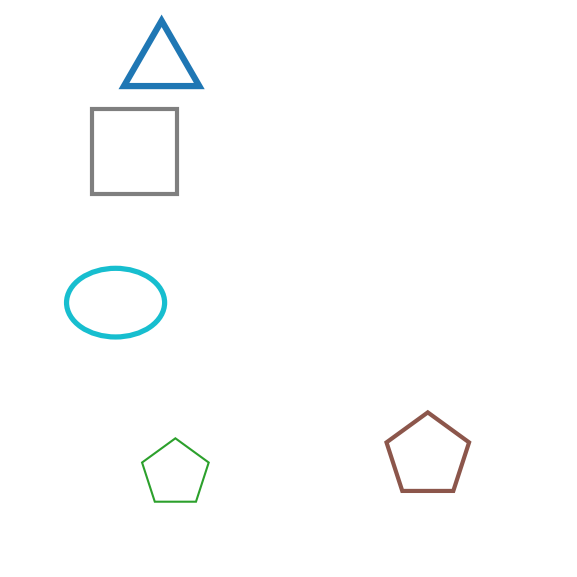[{"shape": "triangle", "thickness": 3, "radius": 0.38, "center": [0.28, 0.888]}, {"shape": "pentagon", "thickness": 1, "radius": 0.3, "center": [0.304, 0.179]}, {"shape": "pentagon", "thickness": 2, "radius": 0.38, "center": [0.741, 0.21]}, {"shape": "square", "thickness": 2, "radius": 0.37, "center": [0.232, 0.736]}, {"shape": "oval", "thickness": 2.5, "radius": 0.42, "center": [0.2, 0.475]}]